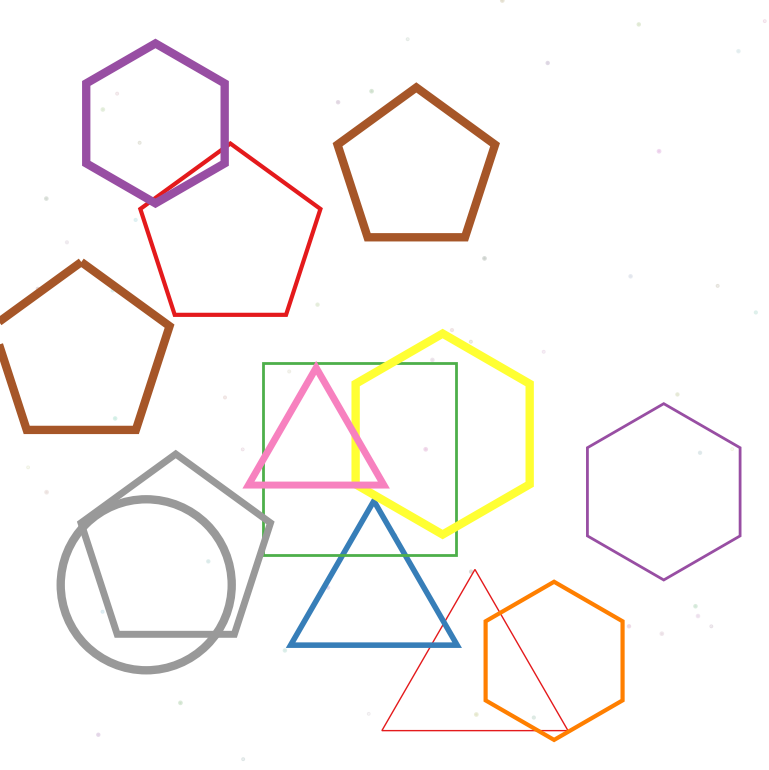[{"shape": "triangle", "thickness": 0.5, "radius": 0.7, "center": [0.617, 0.121]}, {"shape": "pentagon", "thickness": 1.5, "radius": 0.61, "center": [0.299, 0.691]}, {"shape": "triangle", "thickness": 2, "radius": 0.62, "center": [0.486, 0.225]}, {"shape": "square", "thickness": 1, "radius": 0.62, "center": [0.467, 0.403]}, {"shape": "hexagon", "thickness": 1, "radius": 0.57, "center": [0.862, 0.361]}, {"shape": "hexagon", "thickness": 3, "radius": 0.52, "center": [0.202, 0.84]}, {"shape": "hexagon", "thickness": 1.5, "radius": 0.51, "center": [0.72, 0.142]}, {"shape": "hexagon", "thickness": 3, "radius": 0.65, "center": [0.575, 0.436]}, {"shape": "pentagon", "thickness": 3, "radius": 0.6, "center": [0.106, 0.539]}, {"shape": "pentagon", "thickness": 3, "radius": 0.54, "center": [0.541, 0.779]}, {"shape": "triangle", "thickness": 2.5, "radius": 0.51, "center": [0.411, 0.421]}, {"shape": "circle", "thickness": 3, "radius": 0.56, "center": [0.19, 0.241]}, {"shape": "pentagon", "thickness": 2.5, "radius": 0.65, "center": [0.228, 0.281]}]